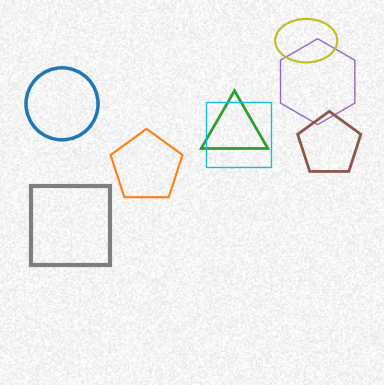[{"shape": "circle", "thickness": 2.5, "radius": 0.47, "center": [0.161, 0.73]}, {"shape": "pentagon", "thickness": 1.5, "radius": 0.49, "center": [0.381, 0.567]}, {"shape": "triangle", "thickness": 2, "radius": 0.5, "center": [0.609, 0.664]}, {"shape": "hexagon", "thickness": 1, "radius": 0.56, "center": [0.825, 0.788]}, {"shape": "pentagon", "thickness": 2, "radius": 0.43, "center": [0.855, 0.625]}, {"shape": "square", "thickness": 3, "radius": 0.51, "center": [0.183, 0.415]}, {"shape": "oval", "thickness": 1.5, "radius": 0.4, "center": [0.795, 0.894]}, {"shape": "square", "thickness": 1, "radius": 0.42, "center": [0.62, 0.651]}]